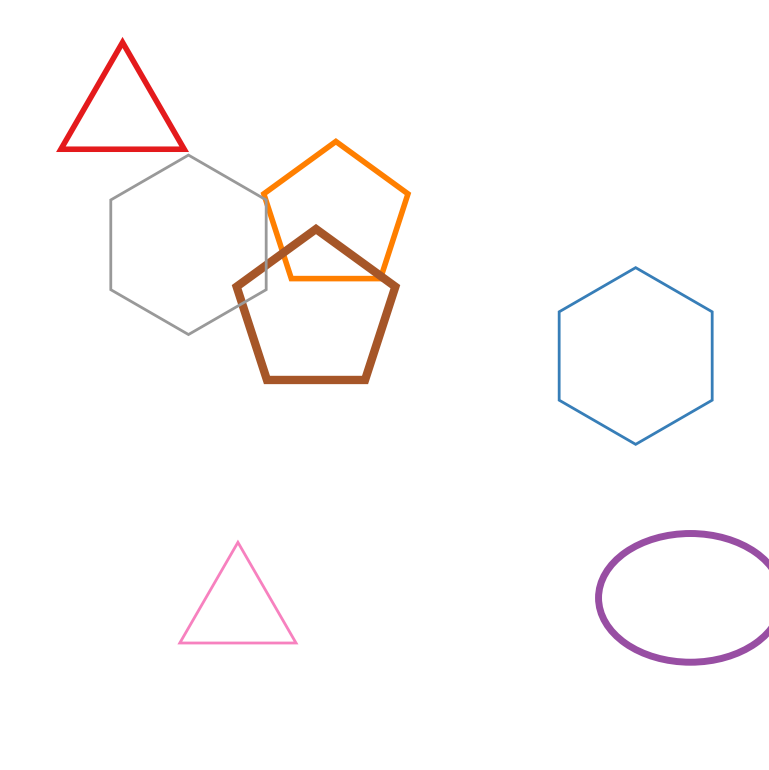[{"shape": "triangle", "thickness": 2, "radius": 0.46, "center": [0.159, 0.852]}, {"shape": "hexagon", "thickness": 1, "radius": 0.57, "center": [0.826, 0.538]}, {"shape": "oval", "thickness": 2.5, "radius": 0.6, "center": [0.897, 0.224]}, {"shape": "pentagon", "thickness": 2, "radius": 0.49, "center": [0.436, 0.718]}, {"shape": "pentagon", "thickness": 3, "radius": 0.54, "center": [0.41, 0.594]}, {"shape": "triangle", "thickness": 1, "radius": 0.44, "center": [0.309, 0.209]}, {"shape": "hexagon", "thickness": 1, "radius": 0.58, "center": [0.245, 0.682]}]